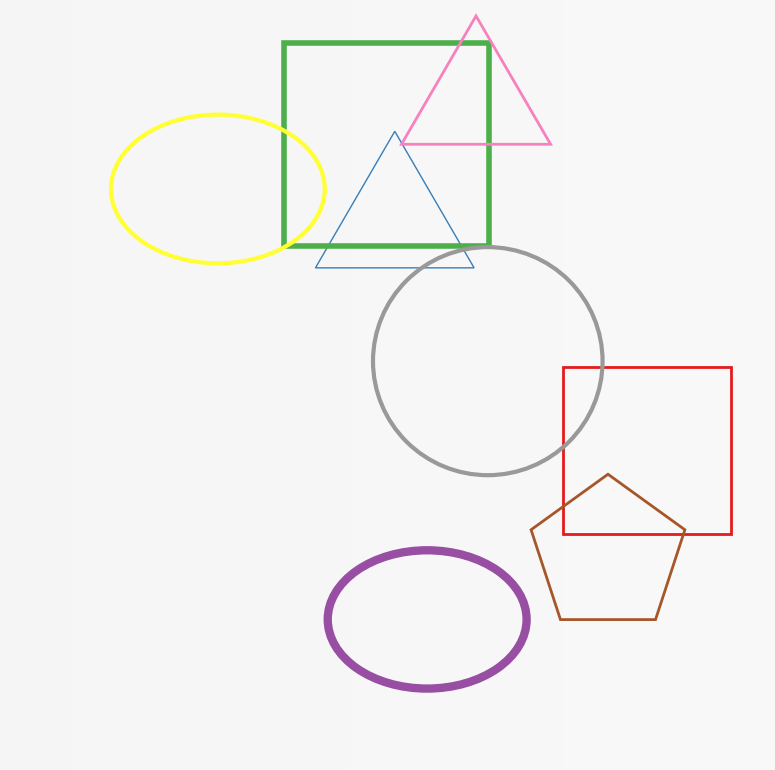[{"shape": "square", "thickness": 1, "radius": 0.54, "center": [0.835, 0.415]}, {"shape": "triangle", "thickness": 0.5, "radius": 0.59, "center": [0.509, 0.711]}, {"shape": "square", "thickness": 2, "radius": 0.66, "center": [0.498, 0.813]}, {"shape": "oval", "thickness": 3, "radius": 0.64, "center": [0.551, 0.196]}, {"shape": "oval", "thickness": 1.5, "radius": 0.69, "center": [0.281, 0.755]}, {"shape": "pentagon", "thickness": 1, "radius": 0.52, "center": [0.784, 0.28]}, {"shape": "triangle", "thickness": 1, "radius": 0.56, "center": [0.614, 0.868]}, {"shape": "circle", "thickness": 1.5, "radius": 0.74, "center": [0.629, 0.531]}]